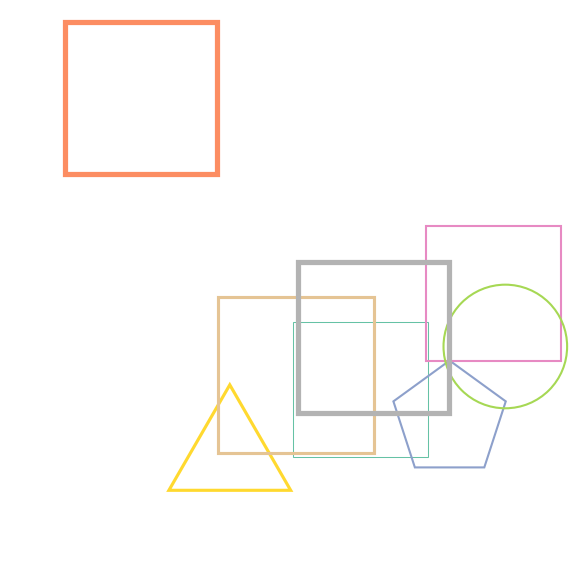[{"shape": "square", "thickness": 0.5, "radius": 0.58, "center": [0.625, 0.325]}, {"shape": "square", "thickness": 2.5, "radius": 0.66, "center": [0.244, 0.83]}, {"shape": "pentagon", "thickness": 1, "radius": 0.51, "center": [0.778, 0.273]}, {"shape": "square", "thickness": 1, "radius": 0.58, "center": [0.854, 0.491]}, {"shape": "circle", "thickness": 1, "radius": 0.54, "center": [0.875, 0.399]}, {"shape": "triangle", "thickness": 1.5, "radius": 0.61, "center": [0.398, 0.211]}, {"shape": "square", "thickness": 1.5, "radius": 0.68, "center": [0.512, 0.35]}, {"shape": "square", "thickness": 2.5, "radius": 0.65, "center": [0.647, 0.415]}]